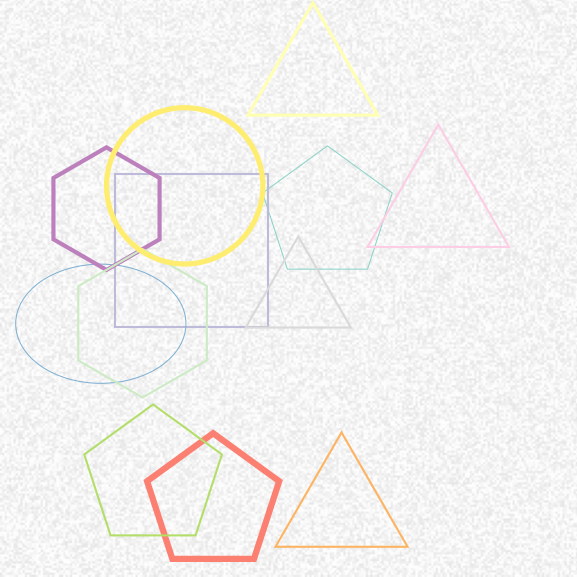[{"shape": "pentagon", "thickness": 0.5, "radius": 0.59, "center": [0.567, 0.629]}, {"shape": "triangle", "thickness": 1.5, "radius": 0.65, "center": [0.542, 0.865]}, {"shape": "square", "thickness": 1, "radius": 0.66, "center": [0.331, 0.565]}, {"shape": "pentagon", "thickness": 3, "radius": 0.6, "center": [0.369, 0.129]}, {"shape": "oval", "thickness": 0.5, "radius": 0.74, "center": [0.175, 0.439]}, {"shape": "triangle", "thickness": 1, "radius": 0.66, "center": [0.591, 0.118]}, {"shape": "pentagon", "thickness": 1, "radius": 0.63, "center": [0.265, 0.173]}, {"shape": "triangle", "thickness": 1, "radius": 0.71, "center": [0.759, 0.642]}, {"shape": "triangle", "thickness": 1, "radius": 0.53, "center": [0.516, 0.485]}, {"shape": "hexagon", "thickness": 2, "radius": 0.53, "center": [0.184, 0.638]}, {"shape": "hexagon", "thickness": 1, "radius": 0.64, "center": [0.247, 0.439]}, {"shape": "circle", "thickness": 2.5, "radius": 0.68, "center": [0.32, 0.677]}]